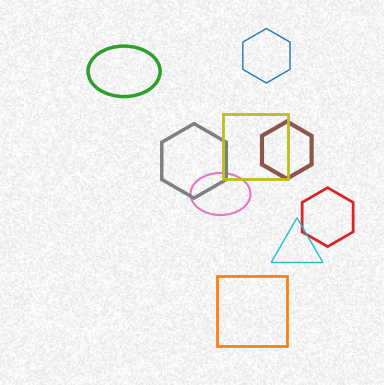[{"shape": "hexagon", "thickness": 1, "radius": 0.35, "center": [0.692, 0.855]}, {"shape": "square", "thickness": 2, "radius": 0.45, "center": [0.654, 0.192]}, {"shape": "oval", "thickness": 2.5, "radius": 0.47, "center": [0.322, 0.815]}, {"shape": "hexagon", "thickness": 2, "radius": 0.38, "center": [0.851, 0.436]}, {"shape": "hexagon", "thickness": 3, "radius": 0.37, "center": [0.745, 0.61]}, {"shape": "oval", "thickness": 1.5, "radius": 0.39, "center": [0.573, 0.496]}, {"shape": "hexagon", "thickness": 2.5, "radius": 0.48, "center": [0.504, 0.582]}, {"shape": "square", "thickness": 2, "radius": 0.42, "center": [0.663, 0.619]}, {"shape": "triangle", "thickness": 1, "radius": 0.39, "center": [0.772, 0.357]}]